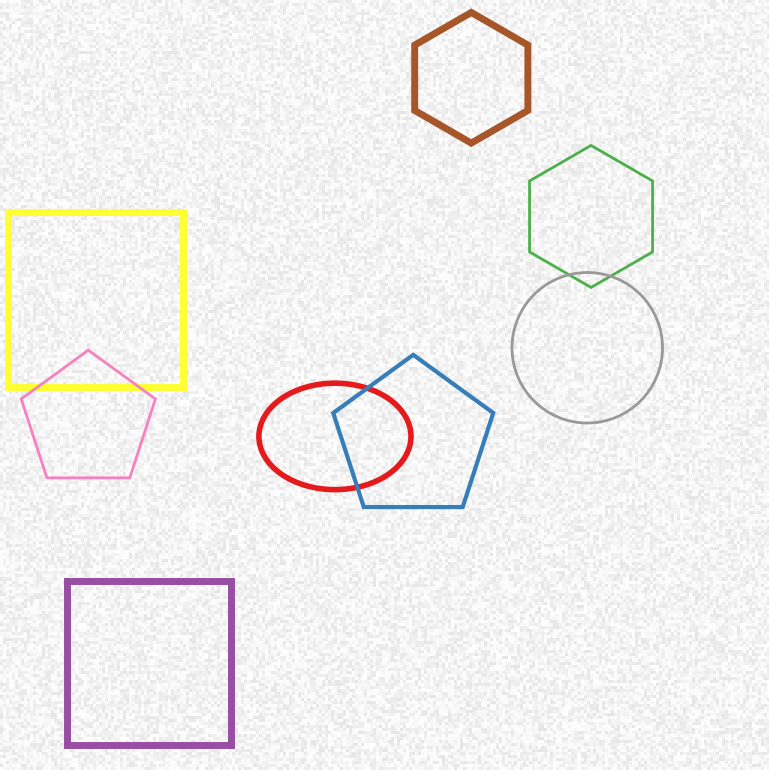[{"shape": "oval", "thickness": 2, "radius": 0.49, "center": [0.435, 0.433]}, {"shape": "pentagon", "thickness": 1.5, "radius": 0.55, "center": [0.537, 0.43]}, {"shape": "hexagon", "thickness": 1, "radius": 0.46, "center": [0.768, 0.719]}, {"shape": "square", "thickness": 2.5, "radius": 0.53, "center": [0.194, 0.139]}, {"shape": "square", "thickness": 2.5, "radius": 0.57, "center": [0.124, 0.611]}, {"shape": "hexagon", "thickness": 2.5, "radius": 0.42, "center": [0.612, 0.899]}, {"shape": "pentagon", "thickness": 1, "radius": 0.46, "center": [0.115, 0.454]}, {"shape": "circle", "thickness": 1, "radius": 0.49, "center": [0.763, 0.548]}]